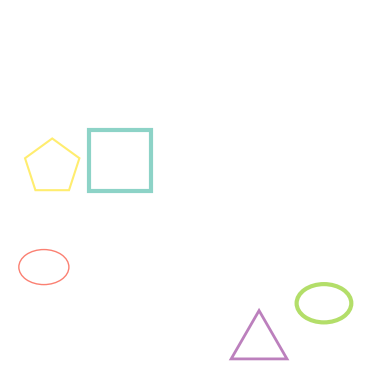[{"shape": "square", "thickness": 3, "radius": 0.4, "center": [0.311, 0.582]}, {"shape": "oval", "thickness": 1, "radius": 0.33, "center": [0.114, 0.306]}, {"shape": "oval", "thickness": 3, "radius": 0.36, "center": [0.841, 0.212]}, {"shape": "triangle", "thickness": 2, "radius": 0.42, "center": [0.673, 0.11]}, {"shape": "pentagon", "thickness": 1.5, "radius": 0.37, "center": [0.136, 0.566]}]